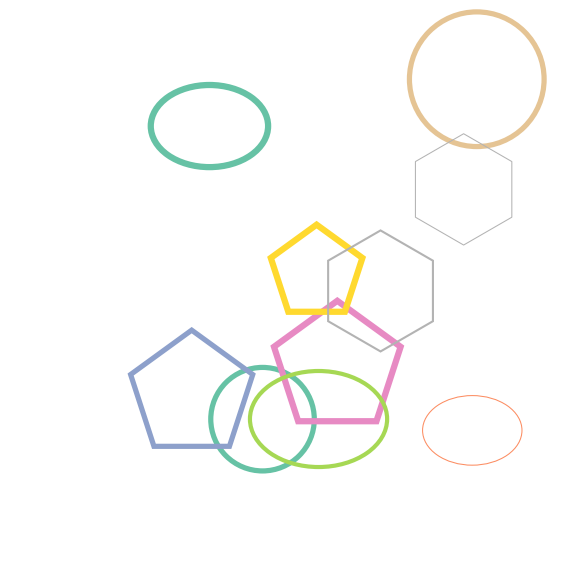[{"shape": "circle", "thickness": 2.5, "radius": 0.45, "center": [0.455, 0.273]}, {"shape": "oval", "thickness": 3, "radius": 0.51, "center": [0.363, 0.781]}, {"shape": "oval", "thickness": 0.5, "radius": 0.43, "center": [0.818, 0.254]}, {"shape": "pentagon", "thickness": 2.5, "radius": 0.56, "center": [0.332, 0.316]}, {"shape": "pentagon", "thickness": 3, "radius": 0.58, "center": [0.584, 0.363]}, {"shape": "oval", "thickness": 2, "radius": 0.59, "center": [0.552, 0.274]}, {"shape": "pentagon", "thickness": 3, "radius": 0.42, "center": [0.548, 0.527]}, {"shape": "circle", "thickness": 2.5, "radius": 0.58, "center": [0.826, 0.862]}, {"shape": "hexagon", "thickness": 1, "radius": 0.52, "center": [0.659, 0.495]}, {"shape": "hexagon", "thickness": 0.5, "radius": 0.48, "center": [0.803, 0.671]}]